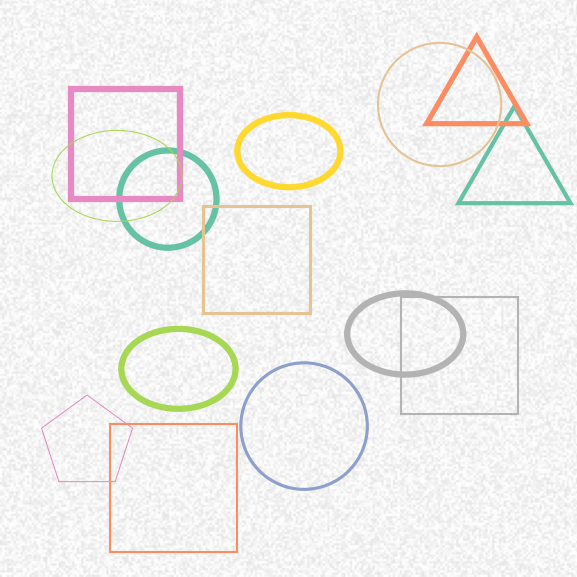[{"shape": "circle", "thickness": 3, "radius": 0.42, "center": [0.291, 0.654]}, {"shape": "triangle", "thickness": 2, "radius": 0.56, "center": [0.891, 0.703]}, {"shape": "square", "thickness": 1, "radius": 0.55, "center": [0.3, 0.154]}, {"shape": "triangle", "thickness": 2.5, "radius": 0.5, "center": [0.825, 0.835]}, {"shape": "circle", "thickness": 1.5, "radius": 0.55, "center": [0.527, 0.261]}, {"shape": "pentagon", "thickness": 0.5, "radius": 0.41, "center": [0.151, 0.232]}, {"shape": "square", "thickness": 3, "radius": 0.47, "center": [0.217, 0.75]}, {"shape": "oval", "thickness": 0.5, "radius": 0.56, "center": [0.203, 0.695]}, {"shape": "oval", "thickness": 3, "radius": 0.49, "center": [0.309, 0.36]}, {"shape": "oval", "thickness": 3, "radius": 0.45, "center": [0.5, 0.737]}, {"shape": "circle", "thickness": 1, "radius": 0.53, "center": [0.761, 0.818]}, {"shape": "square", "thickness": 1.5, "radius": 0.46, "center": [0.445, 0.55]}, {"shape": "oval", "thickness": 3, "radius": 0.5, "center": [0.702, 0.421]}, {"shape": "square", "thickness": 1, "radius": 0.51, "center": [0.796, 0.384]}]